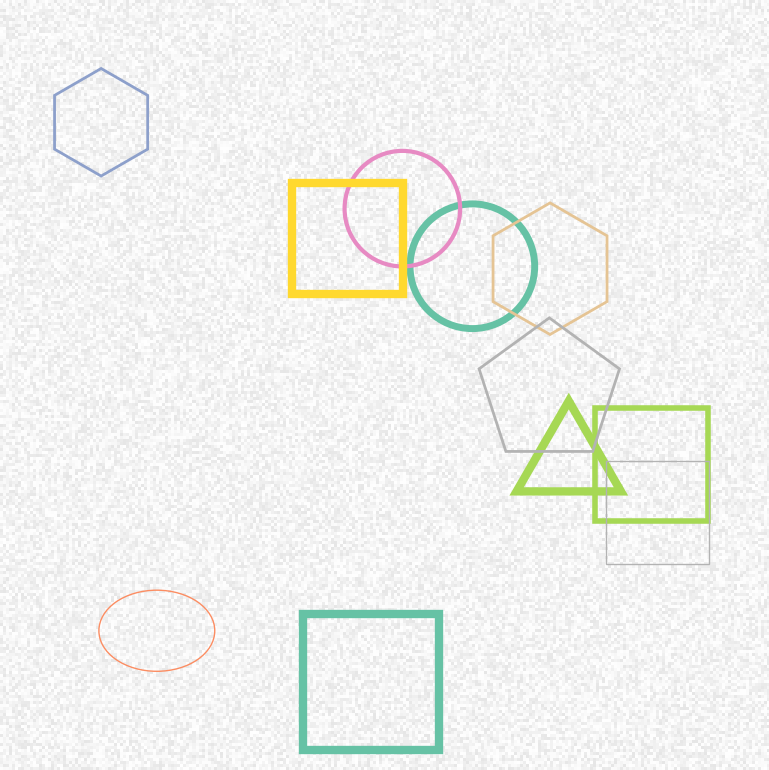[{"shape": "circle", "thickness": 2.5, "radius": 0.4, "center": [0.613, 0.654]}, {"shape": "square", "thickness": 3, "radius": 0.44, "center": [0.482, 0.114]}, {"shape": "oval", "thickness": 0.5, "radius": 0.38, "center": [0.204, 0.181]}, {"shape": "hexagon", "thickness": 1, "radius": 0.35, "center": [0.131, 0.841]}, {"shape": "circle", "thickness": 1.5, "radius": 0.38, "center": [0.523, 0.729]}, {"shape": "square", "thickness": 2, "radius": 0.37, "center": [0.845, 0.397]}, {"shape": "triangle", "thickness": 3, "radius": 0.39, "center": [0.739, 0.401]}, {"shape": "square", "thickness": 3, "radius": 0.36, "center": [0.452, 0.69]}, {"shape": "hexagon", "thickness": 1, "radius": 0.43, "center": [0.714, 0.651]}, {"shape": "square", "thickness": 0.5, "radius": 0.34, "center": [0.854, 0.334]}, {"shape": "pentagon", "thickness": 1, "radius": 0.48, "center": [0.713, 0.491]}]